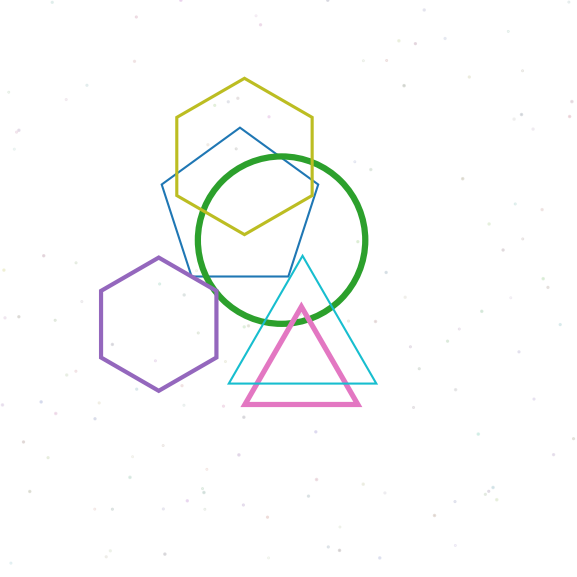[{"shape": "pentagon", "thickness": 1, "radius": 0.71, "center": [0.416, 0.636]}, {"shape": "circle", "thickness": 3, "radius": 0.72, "center": [0.488, 0.583]}, {"shape": "hexagon", "thickness": 2, "radius": 0.58, "center": [0.275, 0.438]}, {"shape": "triangle", "thickness": 2.5, "radius": 0.56, "center": [0.522, 0.355]}, {"shape": "hexagon", "thickness": 1.5, "radius": 0.68, "center": [0.423, 0.728]}, {"shape": "triangle", "thickness": 1, "radius": 0.74, "center": [0.524, 0.409]}]